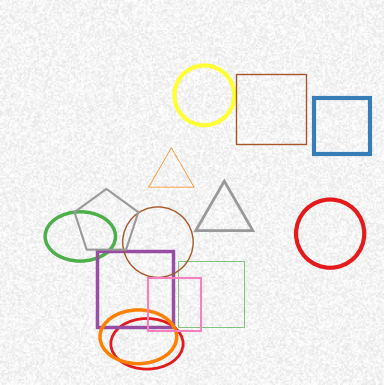[{"shape": "circle", "thickness": 3, "radius": 0.44, "center": [0.858, 0.393]}, {"shape": "oval", "thickness": 2, "radius": 0.47, "center": [0.382, 0.107]}, {"shape": "square", "thickness": 3, "radius": 0.37, "center": [0.889, 0.672]}, {"shape": "square", "thickness": 0.5, "radius": 0.43, "center": [0.549, 0.237]}, {"shape": "oval", "thickness": 2.5, "radius": 0.46, "center": [0.209, 0.386]}, {"shape": "square", "thickness": 2.5, "radius": 0.5, "center": [0.352, 0.249]}, {"shape": "triangle", "thickness": 0.5, "radius": 0.34, "center": [0.445, 0.548]}, {"shape": "oval", "thickness": 2.5, "radius": 0.5, "center": [0.359, 0.125]}, {"shape": "circle", "thickness": 3, "radius": 0.39, "center": [0.531, 0.752]}, {"shape": "square", "thickness": 1, "radius": 0.45, "center": [0.703, 0.717]}, {"shape": "circle", "thickness": 1, "radius": 0.46, "center": [0.41, 0.371]}, {"shape": "square", "thickness": 1.5, "radius": 0.35, "center": [0.453, 0.209]}, {"shape": "pentagon", "thickness": 1.5, "radius": 0.44, "center": [0.276, 0.422]}, {"shape": "triangle", "thickness": 2, "radius": 0.43, "center": [0.583, 0.444]}]